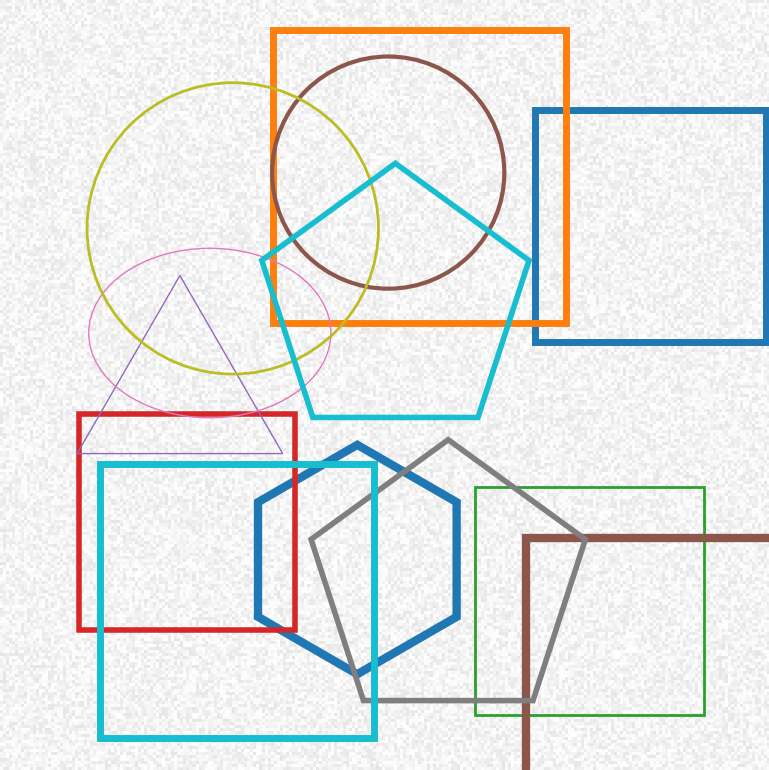[{"shape": "hexagon", "thickness": 3, "radius": 0.74, "center": [0.464, 0.273]}, {"shape": "square", "thickness": 2.5, "radius": 0.75, "center": [0.845, 0.706]}, {"shape": "square", "thickness": 2.5, "radius": 0.95, "center": [0.545, 0.77]}, {"shape": "square", "thickness": 1, "radius": 0.74, "center": [0.766, 0.219]}, {"shape": "square", "thickness": 2, "radius": 0.7, "center": [0.243, 0.322]}, {"shape": "triangle", "thickness": 0.5, "radius": 0.77, "center": [0.234, 0.488]}, {"shape": "circle", "thickness": 1.5, "radius": 0.75, "center": [0.504, 0.776]}, {"shape": "square", "thickness": 3, "radius": 0.8, "center": [0.842, 0.141]}, {"shape": "oval", "thickness": 0.5, "radius": 0.79, "center": [0.272, 0.567]}, {"shape": "pentagon", "thickness": 2, "radius": 0.94, "center": [0.582, 0.242]}, {"shape": "circle", "thickness": 1, "radius": 0.95, "center": [0.302, 0.703]}, {"shape": "square", "thickness": 2.5, "radius": 0.89, "center": [0.308, 0.219]}, {"shape": "pentagon", "thickness": 2, "radius": 0.91, "center": [0.513, 0.605]}]